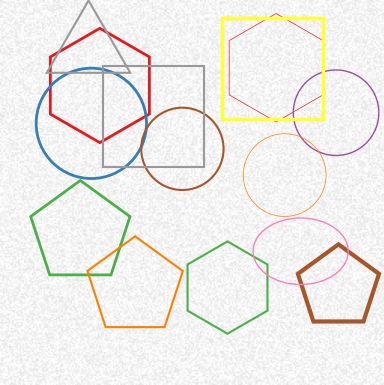[{"shape": "hexagon", "thickness": 0.5, "radius": 0.7, "center": [0.717, 0.824]}, {"shape": "hexagon", "thickness": 2, "radius": 0.74, "center": [0.259, 0.778]}, {"shape": "circle", "thickness": 2, "radius": 0.72, "center": [0.237, 0.68]}, {"shape": "pentagon", "thickness": 2, "radius": 0.68, "center": [0.209, 0.396]}, {"shape": "hexagon", "thickness": 1.5, "radius": 0.6, "center": [0.591, 0.253]}, {"shape": "circle", "thickness": 1, "radius": 0.56, "center": [0.873, 0.707]}, {"shape": "pentagon", "thickness": 1.5, "radius": 0.65, "center": [0.351, 0.256]}, {"shape": "circle", "thickness": 0.5, "radius": 0.54, "center": [0.739, 0.545]}, {"shape": "square", "thickness": 2.5, "radius": 0.66, "center": [0.708, 0.821]}, {"shape": "pentagon", "thickness": 3, "radius": 0.55, "center": [0.879, 0.255]}, {"shape": "circle", "thickness": 1.5, "radius": 0.53, "center": [0.474, 0.613]}, {"shape": "oval", "thickness": 1, "radius": 0.62, "center": [0.781, 0.347]}, {"shape": "triangle", "thickness": 1.5, "radius": 0.63, "center": [0.23, 0.873]}, {"shape": "square", "thickness": 1.5, "radius": 0.65, "center": [0.398, 0.697]}]